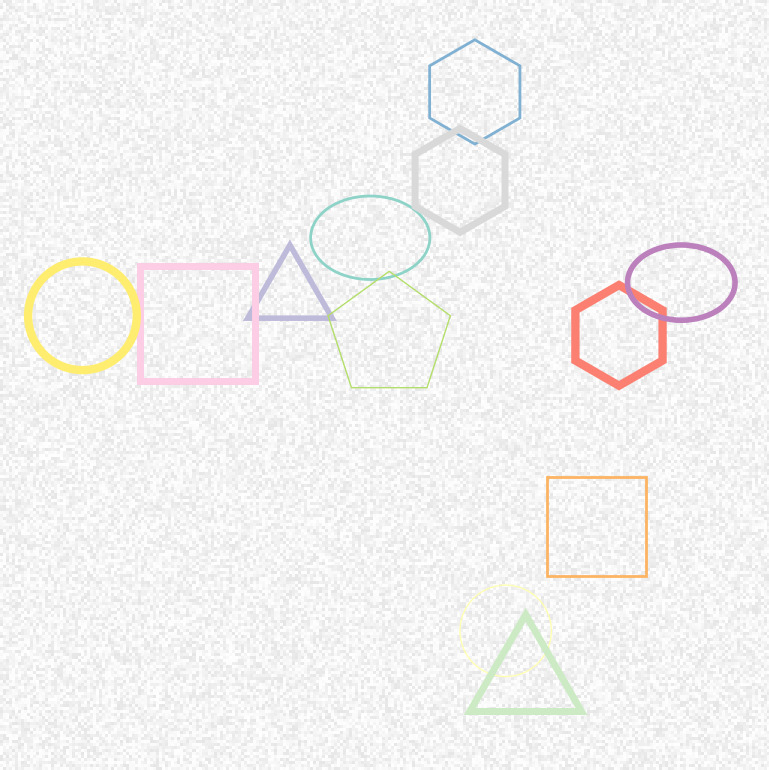[{"shape": "oval", "thickness": 1, "radius": 0.39, "center": [0.481, 0.691]}, {"shape": "circle", "thickness": 0.5, "radius": 0.3, "center": [0.657, 0.181]}, {"shape": "triangle", "thickness": 2, "radius": 0.32, "center": [0.376, 0.618]}, {"shape": "hexagon", "thickness": 3, "radius": 0.33, "center": [0.804, 0.564]}, {"shape": "hexagon", "thickness": 1, "radius": 0.34, "center": [0.617, 0.881]}, {"shape": "square", "thickness": 1, "radius": 0.32, "center": [0.775, 0.316]}, {"shape": "pentagon", "thickness": 0.5, "radius": 0.42, "center": [0.505, 0.564]}, {"shape": "square", "thickness": 2.5, "radius": 0.37, "center": [0.257, 0.58]}, {"shape": "hexagon", "thickness": 2.5, "radius": 0.34, "center": [0.597, 0.766]}, {"shape": "oval", "thickness": 2, "radius": 0.35, "center": [0.885, 0.633]}, {"shape": "triangle", "thickness": 2.5, "radius": 0.42, "center": [0.683, 0.118]}, {"shape": "circle", "thickness": 3, "radius": 0.35, "center": [0.107, 0.59]}]